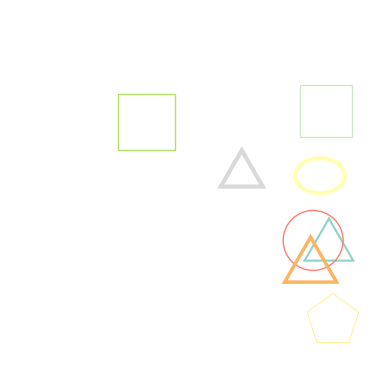[{"shape": "triangle", "thickness": 1.5, "radius": 0.36, "center": [0.854, 0.359]}, {"shape": "oval", "thickness": 3, "radius": 0.32, "center": [0.831, 0.544]}, {"shape": "circle", "thickness": 1, "radius": 0.39, "center": [0.813, 0.375]}, {"shape": "triangle", "thickness": 2.5, "radius": 0.39, "center": [0.807, 0.306]}, {"shape": "square", "thickness": 1, "radius": 0.37, "center": [0.38, 0.683]}, {"shape": "triangle", "thickness": 3, "radius": 0.31, "center": [0.628, 0.547]}, {"shape": "square", "thickness": 1, "radius": 0.34, "center": [0.847, 0.712]}, {"shape": "pentagon", "thickness": 0.5, "radius": 0.35, "center": [0.865, 0.168]}]